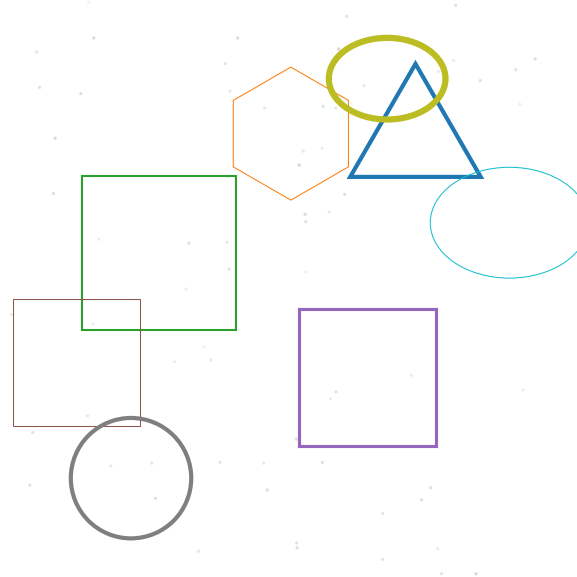[{"shape": "triangle", "thickness": 2, "radius": 0.65, "center": [0.719, 0.758]}, {"shape": "hexagon", "thickness": 0.5, "radius": 0.58, "center": [0.504, 0.768]}, {"shape": "square", "thickness": 1, "radius": 0.66, "center": [0.275, 0.561]}, {"shape": "square", "thickness": 1.5, "radius": 0.59, "center": [0.636, 0.346]}, {"shape": "square", "thickness": 0.5, "radius": 0.55, "center": [0.132, 0.371]}, {"shape": "circle", "thickness": 2, "radius": 0.52, "center": [0.227, 0.171]}, {"shape": "oval", "thickness": 3, "radius": 0.5, "center": [0.67, 0.863]}, {"shape": "oval", "thickness": 0.5, "radius": 0.69, "center": [0.882, 0.614]}]